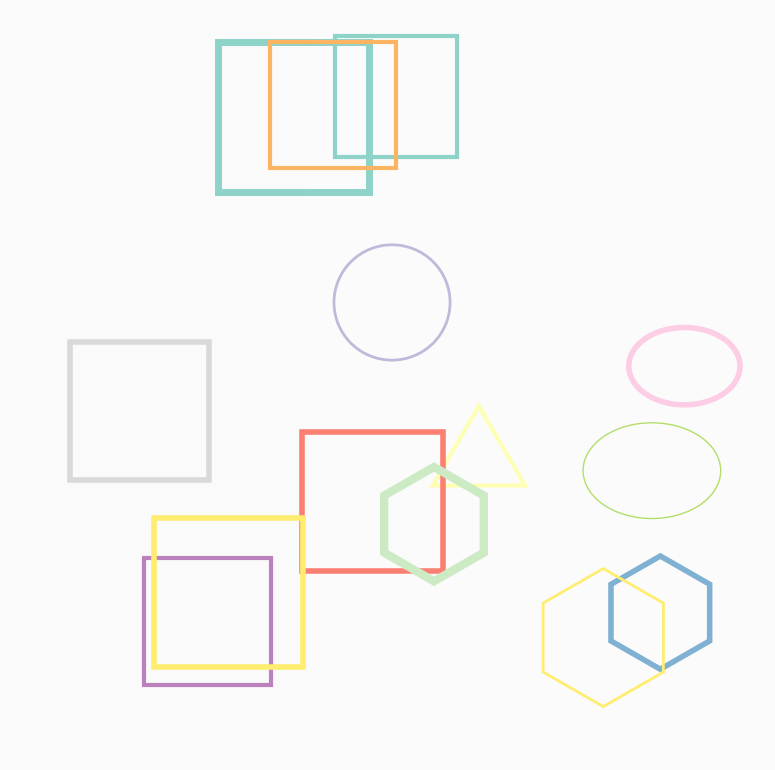[{"shape": "square", "thickness": 2.5, "radius": 0.49, "center": [0.379, 0.848]}, {"shape": "square", "thickness": 1.5, "radius": 0.39, "center": [0.51, 0.875]}, {"shape": "triangle", "thickness": 1.5, "radius": 0.34, "center": [0.618, 0.404]}, {"shape": "circle", "thickness": 1, "radius": 0.37, "center": [0.506, 0.607]}, {"shape": "square", "thickness": 2, "radius": 0.45, "center": [0.481, 0.349]}, {"shape": "hexagon", "thickness": 2, "radius": 0.37, "center": [0.852, 0.204]}, {"shape": "square", "thickness": 1.5, "radius": 0.41, "center": [0.429, 0.863]}, {"shape": "oval", "thickness": 0.5, "radius": 0.44, "center": [0.841, 0.389]}, {"shape": "oval", "thickness": 2, "radius": 0.36, "center": [0.883, 0.524]}, {"shape": "square", "thickness": 2, "radius": 0.45, "center": [0.18, 0.466]}, {"shape": "square", "thickness": 1.5, "radius": 0.41, "center": [0.268, 0.193]}, {"shape": "hexagon", "thickness": 3, "radius": 0.37, "center": [0.56, 0.319]}, {"shape": "hexagon", "thickness": 1, "radius": 0.45, "center": [0.778, 0.172]}, {"shape": "square", "thickness": 2, "radius": 0.48, "center": [0.295, 0.23]}]